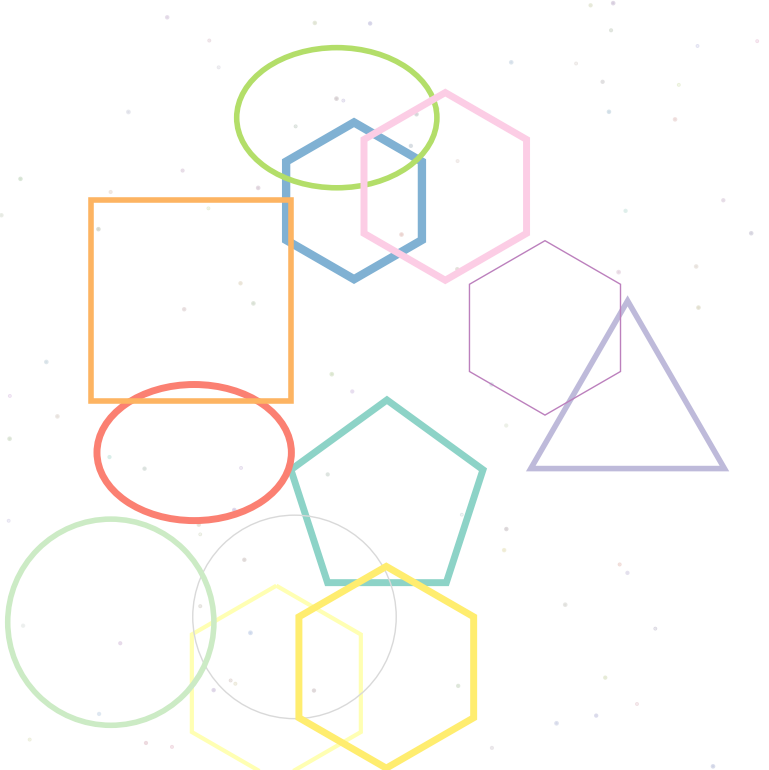[{"shape": "pentagon", "thickness": 2.5, "radius": 0.66, "center": [0.503, 0.349]}, {"shape": "hexagon", "thickness": 1.5, "radius": 0.63, "center": [0.359, 0.113]}, {"shape": "triangle", "thickness": 2, "radius": 0.73, "center": [0.815, 0.464]}, {"shape": "oval", "thickness": 2.5, "radius": 0.63, "center": [0.252, 0.412]}, {"shape": "hexagon", "thickness": 3, "radius": 0.51, "center": [0.46, 0.739]}, {"shape": "square", "thickness": 2, "radius": 0.65, "center": [0.248, 0.61]}, {"shape": "oval", "thickness": 2, "radius": 0.65, "center": [0.437, 0.847]}, {"shape": "hexagon", "thickness": 2.5, "radius": 0.61, "center": [0.578, 0.758]}, {"shape": "circle", "thickness": 0.5, "radius": 0.66, "center": [0.382, 0.199]}, {"shape": "hexagon", "thickness": 0.5, "radius": 0.57, "center": [0.708, 0.574]}, {"shape": "circle", "thickness": 2, "radius": 0.67, "center": [0.144, 0.192]}, {"shape": "hexagon", "thickness": 2.5, "radius": 0.66, "center": [0.502, 0.133]}]